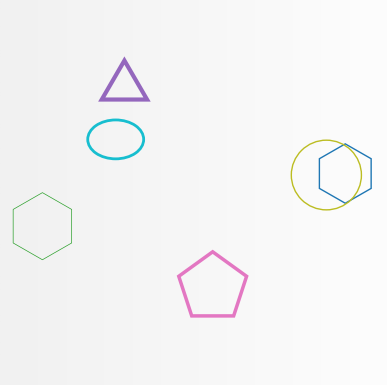[{"shape": "hexagon", "thickness": 1, "radius": 0.39, "center": [0.891, 0.549]}, {"shape": "hexagon", "thickness": 0.5, "radius": 0.44, "center": [0.109, 0.412]}, {"shape": "triangle", "thickness": 3, "radius": 0.34, "center": [0.321, 0.775]}, {"shape": "pentagon", "thickness": 2.5, "radius": 0.46, "center": [0.549, 0.254]}, {"shape": "circle", "thickness": 1, "radius": 0.45, "center": [0.842, 0.545]}, {"shape": "oval", "thickness": 2, "radius": 0.36, "center": [0.299, 0.638]}]